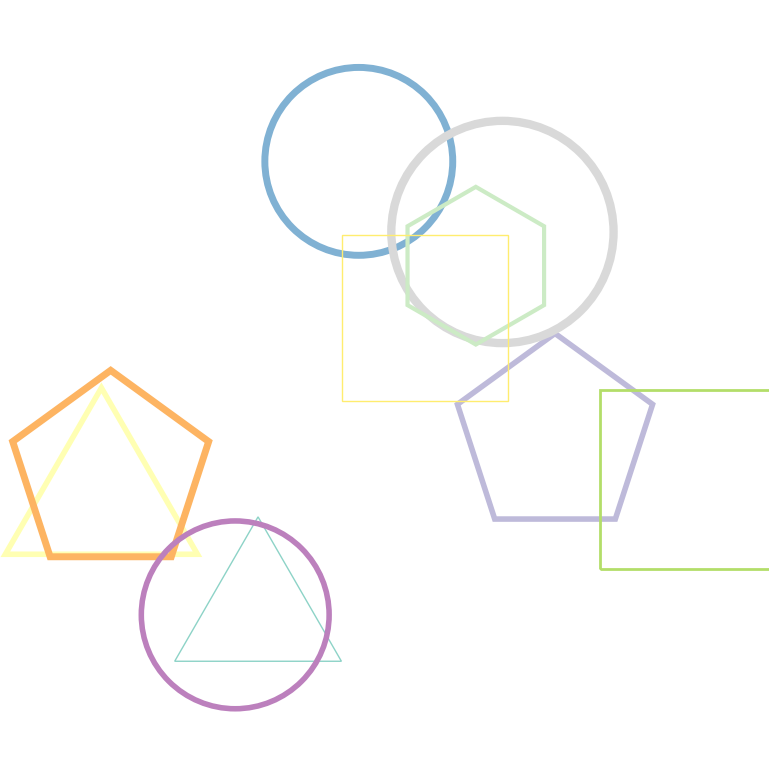[{"shape": "triangle", "thickness": 0.5, "radius": 0.63, "center": [0.335, 0.204]}, {"shape": "triangle", "thickness": 2, "radius": 0.72, "center": [0.132, 0.352]}, {"shape": "pentagon", "thickness": 2, "radius": 0.67, "center": [0.721, 0.434]}, {"shape": "circle", "thickness": 2.5, "radius": 0.61, "center": [0.466, 0.79]}, {"shape": "pentagon", "thickness": 2.5, "radius": 0.67, "center": [0.144, 0.385]}, {"shape": "square", "thickness": 1, "radius": 0.58, "center": [0.896, 0.377]}, {"shape": "circle", "thickness": 3, "radius": 0.72, "center": [0.653, 0.699]}, {"shape": "circle", "thickness": 2, "radius": 0.61, "center": [0.305, 0.201]}, {"shape": "hexagon", "thickness": 1.5, "radius": 0.51, "center": [0.618, 0.655]}, {"shape": "square", "thickness": 0.5, "radius": 0.54, "center": [0.552, 0.587]}]